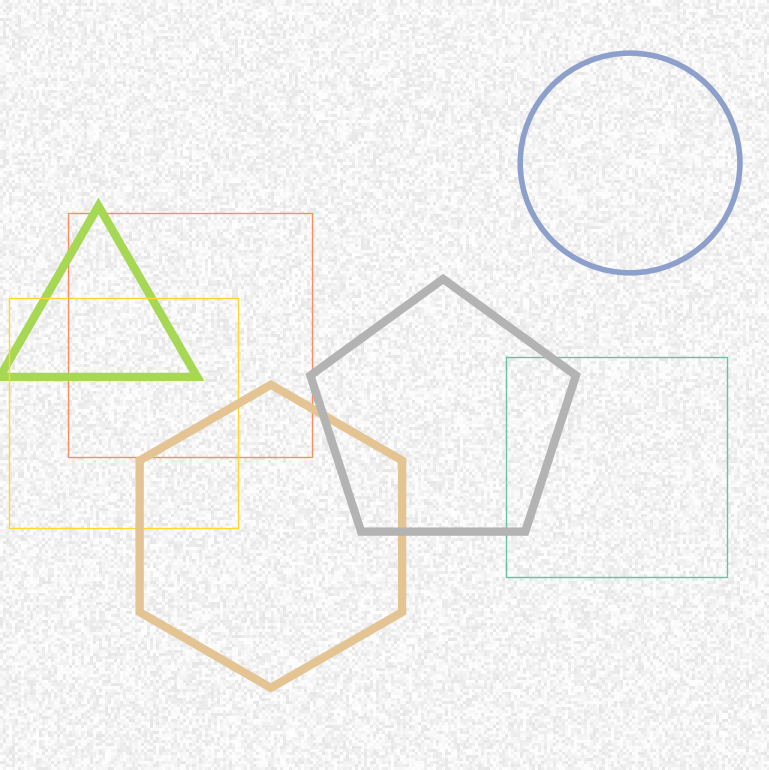[{"shape": "square", "thickness": 0.5, "radius": 0.72, "center": [0.801, 0.393]}, {"shape": "square", "thickness": 0.5, "radius": 0.79, "center": [0.247, 0.565]}, {"shape": "circle", "thickness": 2, "radius": 0.71, "center": [0.818, 0.788]}, {"shape": "triangle", "thickness": 3, "radius": 0.74, "center": [0.128, 0.585]}, {"shape": "square", "thickness": 0.5, "radius": 0.74, "center": [0.16, 0.464]}, {"shape": "hexagon", "thickness": 3, "radius": 0.98, "center": [0.352, 0.304]}, {"shape": "pentagon", "thickness": 3, "radius": 0.91, "center": [0.576, 0.456]}]